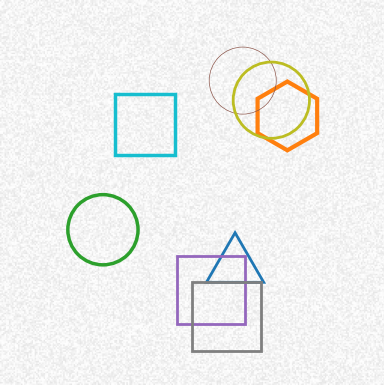[{"shape": "triangle", "thickness": 2, "radius": 0.43, "center": [0.611, 0.31]}, {"shape": "hexagon", "thickness": 3, "radius": 0.45, "center": [0.746, 0.699]}, {"shape": "circle", "thickness": 2.5, "radius": 0.46, "center": [0.267, 0.403]}, {"shape": "square", "thickness": 2, "radius": 0.44, "center": [0.549, 0.246]}, {"shape": "circle", "thickness": 0.5, "radius": 0.44, "center": [0.63, 0.791]}, {"shape": "square", "thickness": 2, "radius": 0.45, "center": [0.588, 0.178]}, {"shape": "circle", "thickness": 2, "radius": 0.5, "center": [0.705, 0.74]}, {"shape": "square", "thickness": 2.5, "radius": 0.39, "center": [0.376, 0.676]}]